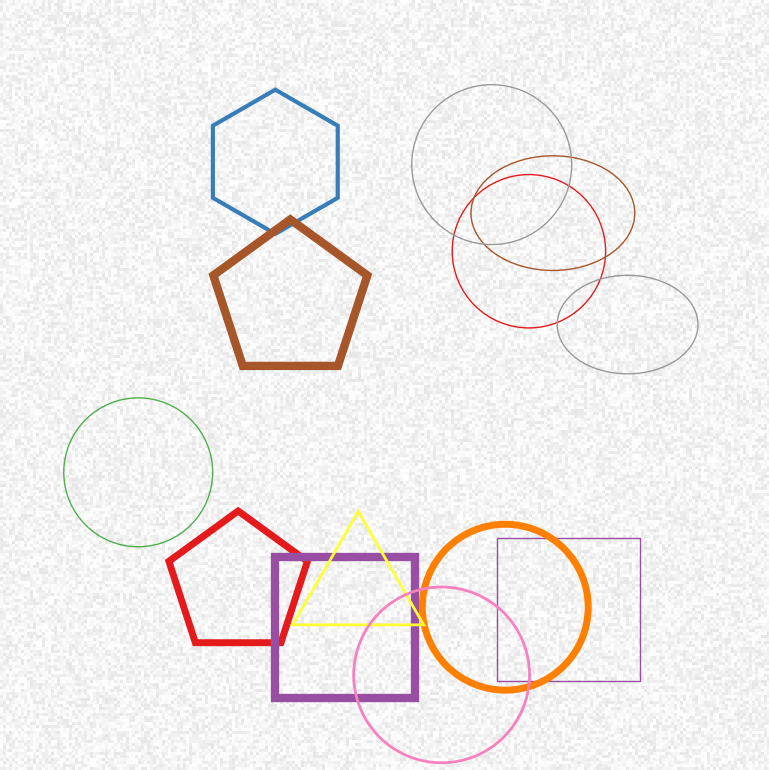[{"shape": "pentagon", "thickness": 2.5, "radius": 0.47, "center": [0.309, 0.242]}, {"shape": "circle", "thickness": 0.5, "radius": 0.5, "center": [0.687, 0.674]}, {"shape": "hexagon", "thickness": 1.5, "radius": 0.47, "center": [0.358, 0.79]}, {"shape": "circle", "thickness": 0.5, "radius": 0.48, "center": [0.179, 0.387]}, {"shape": "square", "thickness": 3, "radius": 0.46, "center": [0.448, 0.185]}, {"shape": "square", "thickness": 0.5, "radius": 0.46, "center": [0.738, 0.208]}, {"shape": "circle", "thickness": 2.5, "radius": 0.54, "center": [0.656, 0.211]}, {"shape": "triangle", "thickness": 1, "radius": 0.49, "center": [0.465, 0.238]}, {"shape": "oval", "thickness": 0.5, "radius": 0.53, "center": [0.718, 0.723]}, {"shape": "pentagon", "thickness": 3, "radius": 0.53, "center": [0.377, 0.61]}, {"shape": "circle", "thickness": 1, "radius": 0.57, "center": [0.574, 0.124]}, {"shape": "oval", "thickness": 0.5, "radius": 0.46, "center": [0.815, 0.578]}, {"shape": "circle", "thickness": 0.5, "radius": 0.52, "center": [0.639, 0.786]}]